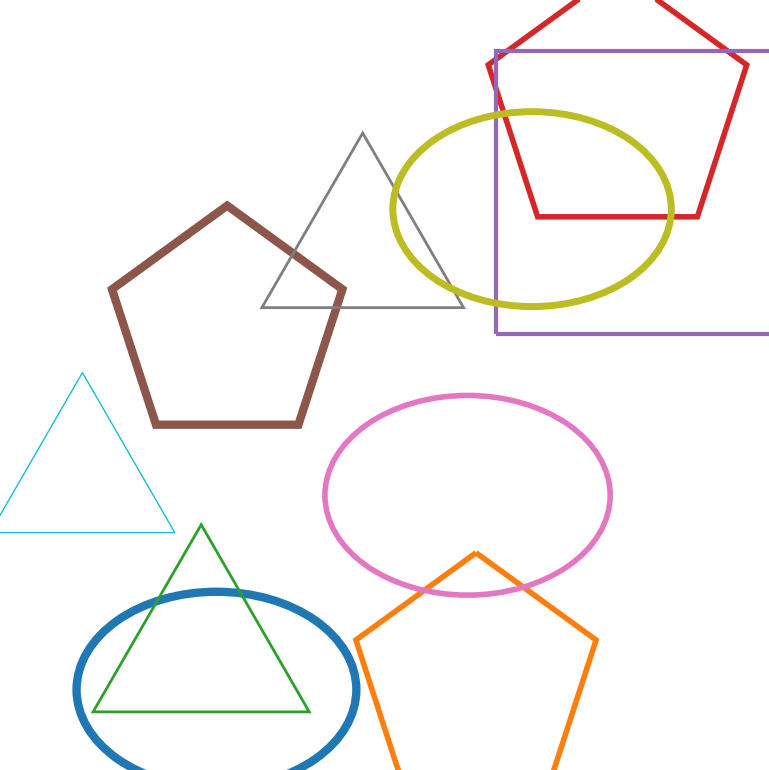[{"shape": "oval", "thickness": 3, "radius": 0.91, "center": [0.281, 0.104]}, {"shape": "pentagon", "thickness": 2, "radius": 0.82, "center": [0.618, 0.118]}, {"shape": "triangle", "thickness": 1, "radius": 0.81, "center": [0.261, 0.157]}, {"shape": "pentagon", "thickness": 2, "radius": 0.88, "center": [0.802, 0.861]}, {"shape": "square", "thickness": 1.5, "radius": 0.92, "center": [0.828, 0.75]}, {"shape": "pentagon", "thickness": 3, "radius": 0.79, "center": [0.295, 0.576]}, {"shape": "oval", "thickness": 2, "radius": 0.93, "center": [0.607, 0.357]}, {"shape": "triangle", "thickness": 1, "radius": 0.76, "center": [0.471, 0.676]}, {"shape": "oval", "thickness": 2.5, "radius": 0.9, "center": [0.691, 0.728]}, {"shape": "triangle", "thickness": 0.5, "radius": 0.69, "center": [0.107, 0.378]}]